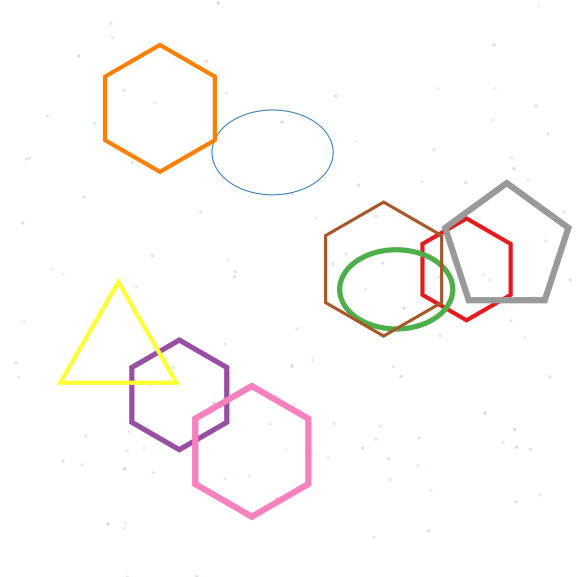[{"shape": "hexagon", "thickness": 2, "radius": 0.44, "center": [0.808, 0.533]}, {"shape": "oval", "thickness": 0.5, "radius": 0.52, "center": [0.472, 0.735]}, {"shape": "oval", "thickness": 2.5, "radius": 0.49, "center": [0.686, 0.498]}, {"shape": "hexagon", "thickness": 2.5, "radius": 0.47, "center": [0.31, 0.315]}, {"shape": "hexagon", "thickness": 2, "radius": 0.55, "center": [0.277, 0.811]}, {"shape": "triangle", "thickness": 2, "radius": 0.58, "center": [0.205, 0.394]}, {"shape": "hexagon", "thickness": 1.5, "radius": 0.58, "center": [0.664, 0.533]}, {"shape": "hexagon", "thickness": 3, "radius": 0.57, "center": [0.436, 0.218]}, {"shape": "pentagon", "thickness": 3, "radius": 0.56, "center": [0.878, 0.57]}]